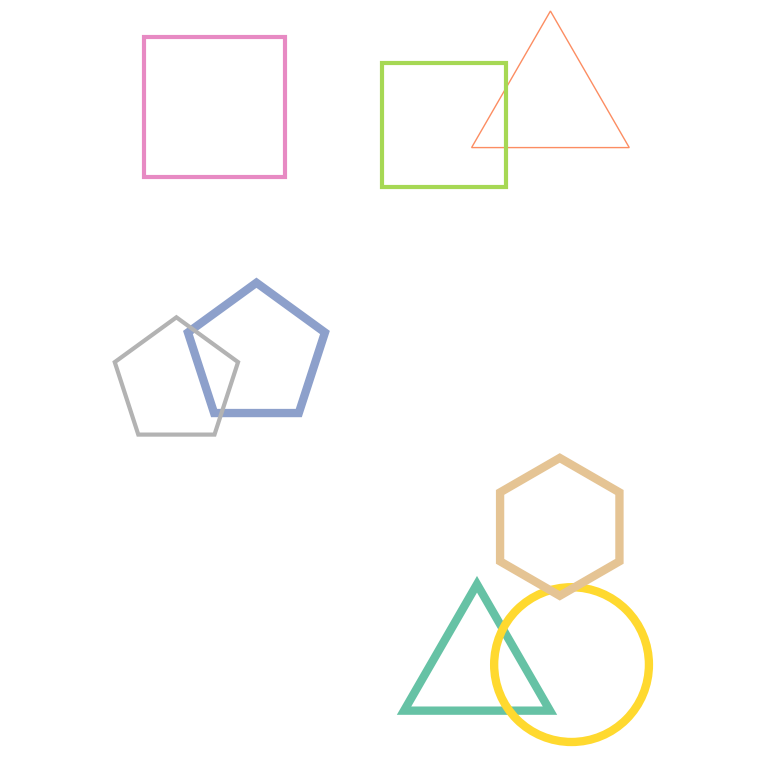[{"shape": "triangle", "thickness": 3, "radius": 0.55, "center": [0.619, 0.132]}, {"shape": "triangle", "thickness": 0.5, "radius": 0.59, "center": [0.715, 0.867]}, {"shape": "pentagon", "thickness": 3, "radius": 0.47, "center": [0.333, 0.539]}, {"shape": "square", "thickness": 1.5, "radius": 0.46, "center": [0.278, 0.861]}, {"shape": "square", "thickness": 1.5, "radius": 0.4, "center": [0.576, 0.838]}, {"shape": "circle", "thickness": 3, "radius": 0.5, "center": [0.742, 0.137]}, {"shape": "hexagon", "thickness": 3, "radius": 0.45, "center": [0.727, 0.316]}, {"shape": "pentagon", "thickness": 1.5, "radius": 0.42, "center": [0.229, 0.504]}]